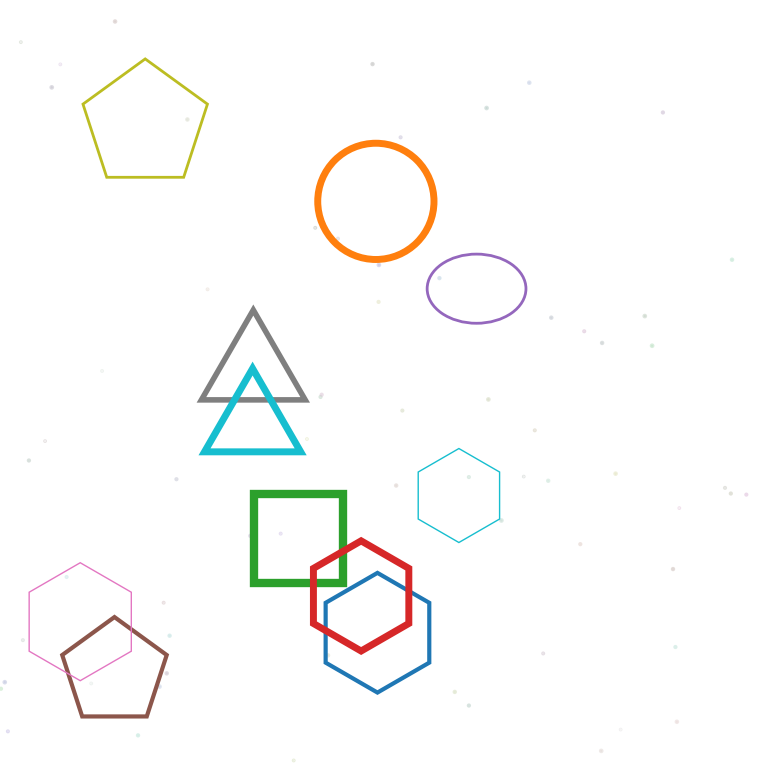[{"shape": "hexagon", "thickness": 1.5, "radius": 0.39, "center": [0.49, 0.178]}, {"shape": "circle", "thickness": 2.5, "radius": 0.38, "center": [0.488, 0.738]}, {"shape": "square", "thickness": 3, "radius": 0.29, "center": [0.388, 0.301]}, {"shape": "hexagon", "thickness": 2.5, "radius": 0.36, "center": [0.469, 0.226]}, {"shape": "oval", "thickness": 1, "radius": 0.32, "center": [0.619, 0.625]}, {"shape": "pentagon", "thickness": 1.5, "radius": 0.36, "center": [0.149, 0.127]}, {"shape": "hexagon", "thickness": 0.5, "radius": 0.38, "center": [0.104, 0.193]}, {"shape": "triangle", "thickness": 2, "radius": 0.39, "center": [0.329, 0.52]}, {"shape": "pentagon", "thickness": 1, "radius": 0.42, "center": [0.189, 0.839]}, {"shape": "triangle", "thickness": 2.5, "radius": 0.36, "center": [0.328, 0.449]}, {"shape": "hexagon", "thickness": 0.5, "radius": 0.31, "center": [0.596, 0.356]}]